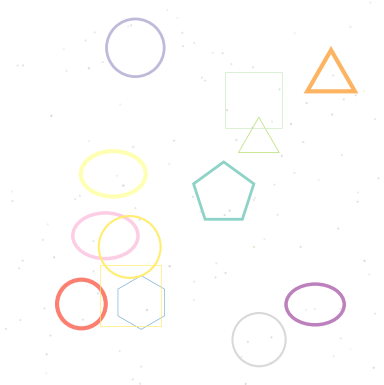[{"shape": "pentagon", "thickness": 2, "radius": 0.41, "center": [0.581, 0.497]}, {"shape": "oval", "thickness": 3, "radius": 0.42, "center": [0.294, 0.548]}, {"shape": "circle", "thickness": 2, "radius": 0.37, "center": [0.352, 0.876]}, {"shape": "circle", "thickness": 3, "radius": 0.32, "center": [0.211, 0.21]}, {"shape": "hexagon", "thickness": 0.5, "radius": 0.35, "center": [0.367, 0.214]}, {"shape": "triangle", "thickness": 3, "radius": 0.36, "center": [0.86, 0.799]}, {"shape": "triangle", "thickness": 0.5, "radius": 0.31, "center": [0.672, 0.634]}, {"shape": "oval", "thickness": 2.5, "radius": 0.42, "center": [0.274, 0.388]}, {"shape": "circle", "thickness": 1.5, "radius": 0.35, "center": [0.673, 0.118]}, {"shape": "oval", "thickness": 2.5, "radius": 0.38, "center": [0.818, 0.209]}, {"shape": "square", "thickness": 0.5, "radius": 0.37, "center": [0.659, 0.74]}, {"shape": "circle", "thickness": 1.5, "radius": 0.4, "center": [0.337, 0.359]}, {"shape": "square", "thickness": 0.5, "radius": 0.4, "center": [0.339, 0.232]}]